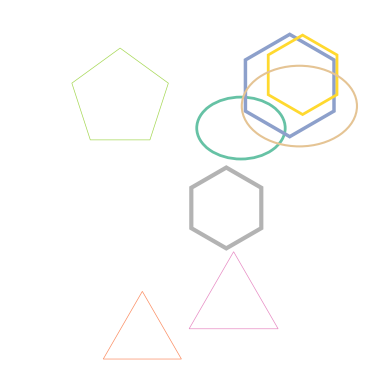[{"shape": "oval", "thickness": 2, "radius": 0.57, "center": [0.626, 0.667]}, {"shape": "triangle", "thickness": 0.5, "radius": 0.59, "center": [0.37, 0.126]}, {"shape": "hexagon", "thickness": 2.5, "radius": 0.66, "center": [0.753, 0.778]}, {"shape": "triangle", "thickness": 0.5, "radius": 0.67, "center": [0.607, 0.213]}, {"shape": "pentagon", "thickness": 0.5, "radius": 0.66, "center": [0.312, 0.743]}, {"shape": "hexagon", "thickness": 2, "radius": 0.52, "center": [0.786, 0.806]}, {"shape": "oval", "thickness": 1.5, "radius": 0.75, "center": [0.778, 0.724]}, {"shape": "hexagon", "thickness": 3, "radius": 0.52, "center": [0.588, 0.46]}]